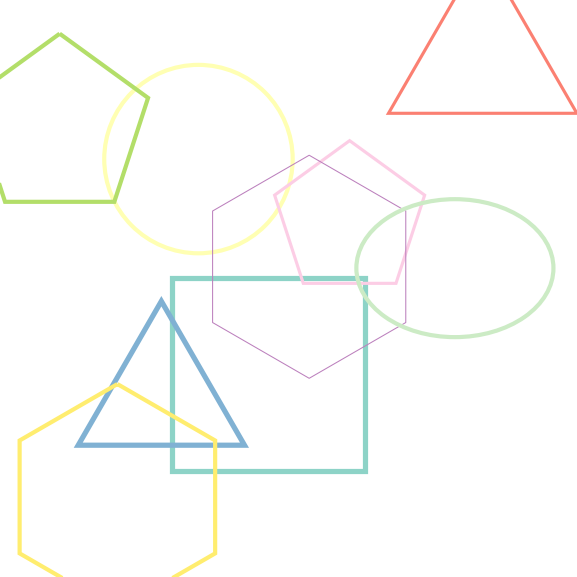[{"shape": "square", "thickness": 2.5, "radius": 0.84, "center": [0.464, 0.351]}, {"shape": "circle", "thickness": 2, "radius": 0.82, "center": [0.344, 0.724]}, {"shape": "triangle", "thickness": 1.5, "radius": 0.94, "center": [0.836, 0.897]}, {"shape": "triangle", "thickness": 2.5, "radius": 0.83, "center": [0.279, 0.311]}, {"shape": "pentagon", "thickness": 2, "radius": 0.8, "center": [0.103, 0.78]}, {"shape": "pentagon", "thickness": 1.5, "radius": 0.68, "center": [0.605, 0.619]}, {"shape": "hexagon", "thickness": 0.5, "radius": 0.97, "center": [0.535, 0.537]}, {"shape": "oval", "thickness": 2, "radius": 0.85, "center": [0.788, 0.535]}, {"shape": "hexagon", "thickness": 2, "radius": 0.98, "center": [0.203, 0.139]}]